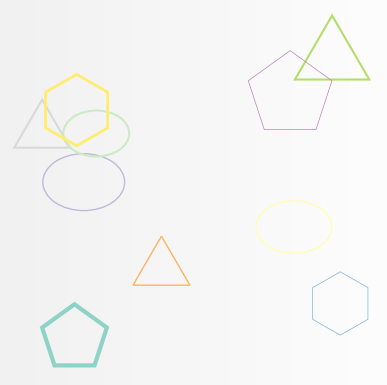[{"shape": "pentagon", "thickness": 3, "radius": 0.44, "center": [0.192, 0.122]}, {"shape": "oval", "thickness": 1, "radius": 0.49, "center": [0.758, 0.41]}, {"shape": "oval", "thickness": 1, "radius": 0.53, "center": [0.216, 0.527]}, {"shape": "hexagon", "thickness": 0.5, "radius": 0.41, "center": [0.878, 0.212]}, {"shape": "triangle", "thickness": 1, "radius": 0.42, "center": [0.417, 0.302]}, {"shape": "triangle", "thickness": 1.5, "radius": 0.55, "center": [0.857, 0.849]}, {"shape": "triangle", "thickness": 1.5, "radius": 0.42, "center": [0.109, 0.658]}, {"shape": "pentagon", "thickness": 0.5, "radius": 0.57, "center": [0.749, 0.755]}, {"shape": "oval", "thickness": 1.5, "radius": 0.43, "center": [0.248, 0.653]}, {"shape": "hexagon", "thickness": 2, "radius": 0.46, "center": [0.198, 0.714]}]